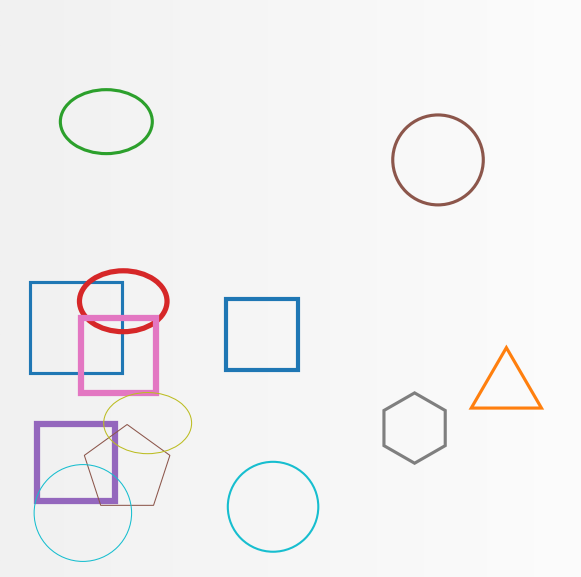[{"shape": "square", "thickness": 2, "radius": 0.31, "center": [0.451, 0.42]}, {"shape": "square", "thickness": 1.5, "radius": 0.4, "center": [0.13, 0.432]}, {"shape": "triangle", "thickness": 1.5, "radius": 0.35, "center": [0.871, 0.327]}, {"shape": "oval", "thickness": 1.5, "radius": 0.4, "center": [0.183, 0.788]}, {"shape": "oval", "thickness": 2.5, "radius": 0.38, "center": [0.212, 0.478]}, {"shape": "square", "thickness": 3, "radius": 0.33, "center": [0.131, 0.199]}, {"shape": "circle", "thickness": 1.5, "radius": 0.39, "center": [0.754, 0.722]}, {"shape": "pentagon", "thickness": 0.5, "radius": 0.39, "center": [0.219, 0.187]}, {"shape": "square", "thickness": 3, "radius": 0.32, "center": [0.204, 0.383]}, {"shape": "hexagon", "thickness": 1.5, "radius": 0.3, "center": [0.713, 0.258]}, {"shape": "oval", "thickness": 0.5, "radius": 0.38, "center": [0.254, 0.266]}, {"shape": "circle", "thickness": 0.5, "radius": 0.42, "center": [0.143, 0.111]}, {"shape": "circle", "thickness": 1, "radius": 0.39, "center": [0.47, 0.122]}]